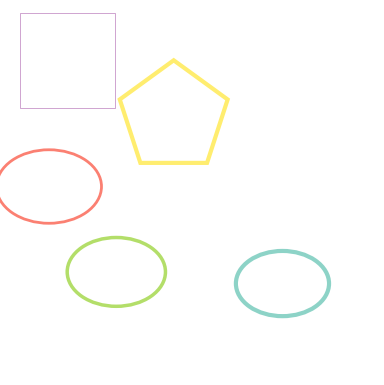[{"shape": "oval", "thickness": 3, "radius": 0.6, "center": [0.734, 0.264]}, {"shape": "oval", "thickness": 2, "radius": 0.68, "center": [0.127, 0.516]}, {"shape": "oval", "thickness": 2.5, "radius": 0.64, "center": [0.302, 0.294]}, {"shape": "square", "thickness": 0.5, "radius": 0.62, "center": [0.175, 0.843]}, {"shape": "pentagon", "thickness": 3, "radius": 0.74, "center": [0.451, 0.696]}]